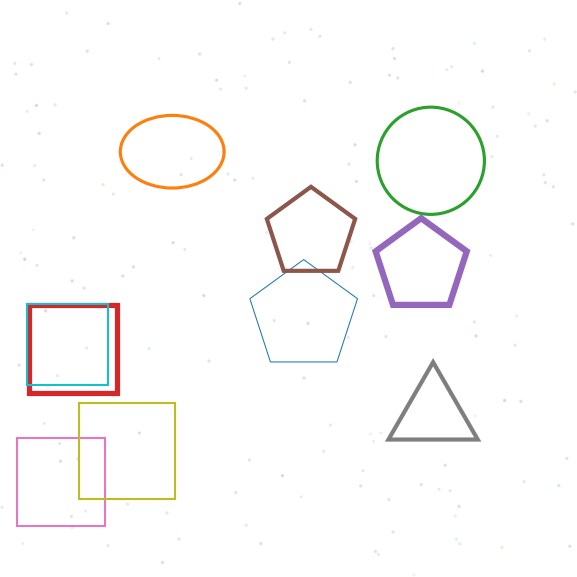[{"shape": "pentagon", "thickness": 0.5, "radius": 0.49, "center": [0.526, 0.452]}, {"shape": "oval", "thickness": 1.5, "radius": 0.45, "center": [0.298, 0.736]}, {"shape": "circle", "thickness": 1.5, "radius": 0.46, "center": [0.746, 0.721]}, {"shape": "square", "thickness": 2.5, "radius": 0.38, "center": [0.126, 0.395]}, {"shape": "pentagon", "thickness": 3, "radius": 0.41, "center": [0.729, 0.538]}, {"shape": "pentagon", "thickness": 2, "radius": 0.4, "center": [0.539, 0.595]}, {"shape": "square", "thickness": 1, "radius": 0.38, "center": [0.105, 0.164]}, {"shape": "triangle", "thickness": 2, "radius": 0.45, "center": [0.75, 0.283]}, {"shape": "square", "thickness": 1, "radius": 0.42, "center": [0.22, 0.218]}, {"shape": "square", "thickness": 1, "radius": 0.35, "center": [0.117, 0.403]}]